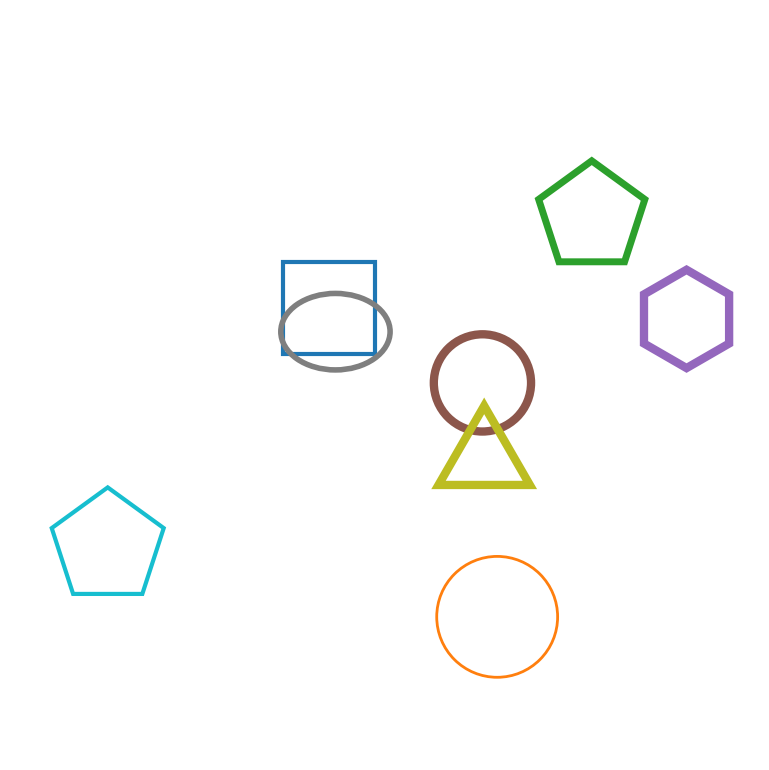[{"shape": "square", "thickness": 1.5, "radius": 0.3, "center": [0.427, 0.6]}, {"shape": "circle", "thickness": 1, "radius": 0.39, "center": [0.646, 0.199]}, {"shape": "pentagon", "thickness": 2.5, "radius": 0.36, "center": [0.769, 0.719]}, {"shape": "hexagon", "thickness": 3, "radius": 0.32, "center": [0.892, 0.586]}, {"shape": "circle", "thickness": 3, "radius": 0.32, "center": [0.627, 0.503]}, {"shape": "oval", "thickness": 2, "radius": 0.35, "center": [0.436, 0.569]}, {"shape": "triangle", "thickness": 3, "radius": 0.34, "center": [0.629, 0.404]}, {"shape": "pentagon", "thickness": 1.5, "radius": 0.38, "center": [0.14, 0.291]}]